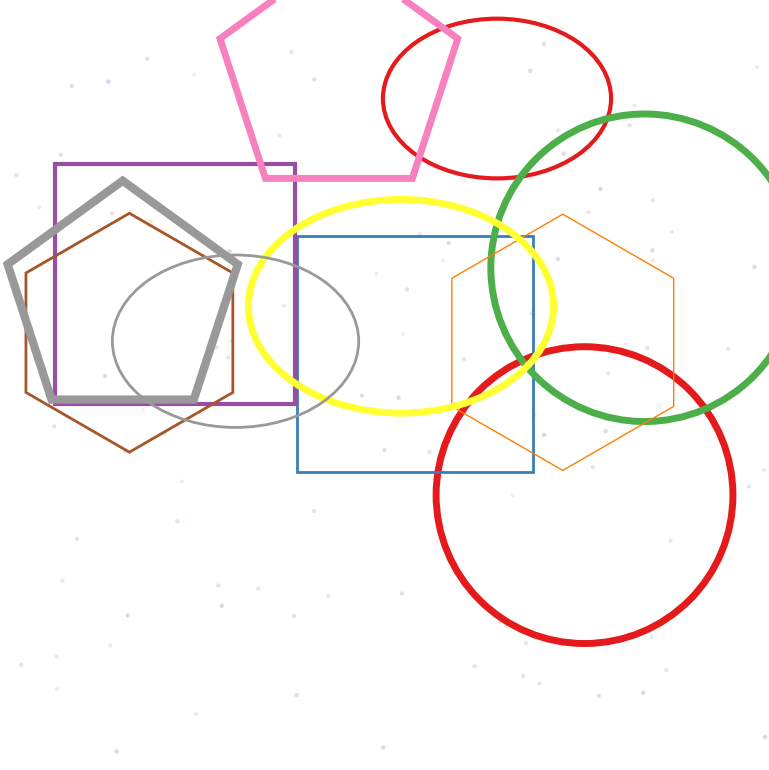[{"shape": "circle", "thickness": 2.5, "radius": 0.96, "center": [0.759, 0.357]}, {"shape": "oval", "thickness": 1.5, "radius": 0.74, "center": [0.645, 0.872]}, {"shape": "square", "thickness": 1, "radius": 0.77, "center": [0.539, 0.54]}, {"shape": "circle", "thickness": 2.5, "radius": 1.0, "center": [0.837, 0.652]}, {"shape": "square", "thickness": 1.5, "radius": 0.78, "center": [0.227, 0.631]}, {"shape": "hexagon", "thickness": 0.5, "radius": 0.83, "center": [0.731, 0.555]}, {"shape": "oval", "thickness": 2.5, "radius": 0.99, "center": [0.521, 0.602]}, {"shape": "hexagon", "thickness": 1, "radius": 0.78, "center": [0.168, 0.568]}, {"shape": "pentagon", "thickness": 2.5, "radius": 0.81, "center": [0.44, 0.9]}, {"shape": "pentagon", "thickness": 3, "radius": 0.79, "center": [0.159, 0.608]}, {"shape": "oval", "thickness": 1, "radius": 0.8, "center": [0.306, 0.557]}]